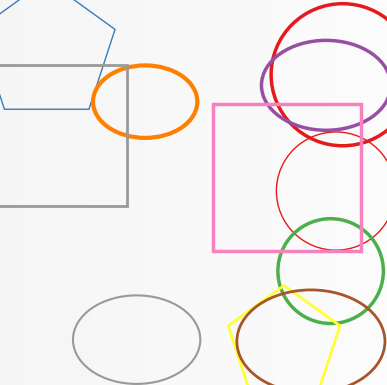[{"shape": "circle", "thickness": 1, "radius": 0.77, "center": [0.867, 0.504]}, {"shape": "circle", "thickness": 2.5, "radius": 0.92, "center": [0.884, 0.806]}, {"shape": "pentagon", "thickness": 1, "radius": 0.93, "center": [0.12, 0.866]}, {"shape": "circle", "thickness": 2.5, "radius": 0.68, "center": [0.853, 0.296]}, {"shape": "oval", "thickness": 2.5, "radius": 0.83, "center": [0.842, 0.778]}, {"shape": "oval", "thickness": 3, "radius": 0.67, "center": [0.375, 0.736]}, {"shape": "pentagon", "thickness": 2, "radius": 0.76, "center": [0.733, 0.107]}, {"shape": "oval", "thickness": 2, "radius": 0.96, "center": [0.802, 0.113]}, {"shape": "square", "thickness": 2.5, "radius": 0.95, "center": [0.74, 0.538]}, {"shape": "square", "thickness": 2, "radius": 0.91, "center": [0.146, 0.648]}, {"shape": "oval", "thickness": 1.5, "radius": 0.82, "center": [0.353, 0.118]}]